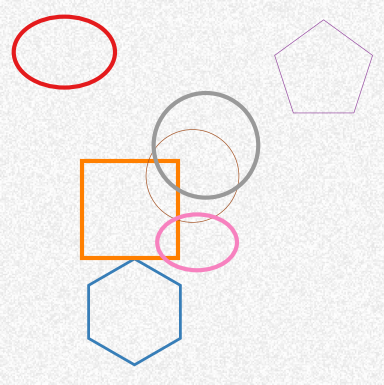[{"shape": "oval", "thickness": 3, "radius": 0.66, "center": [0.167, 0.865]}, {"shape": "hexagon", "thickness": 2, "radius": 0.69, "center": [0.349, 0.19]}, {"shape": "pentagon", "thickness": 0.5, "radius": 0.67, "center": [0.841, 0.815]}, {"shape": "square", "thickness": 3, "radius": 0.63, "center": [0.337, 0.456]}, {"shape": "circle", "thickness": 0.5, "radius": 0.6, "center": [0.5, 0.543]}, {"shape": "oval", "thickness": 3, "radius": 0.52, "center": [0.512, 0.371]}, {"shape": "circle", "thickness": 3, "radius": 0.68, "center": [0.535, 0.623]}]